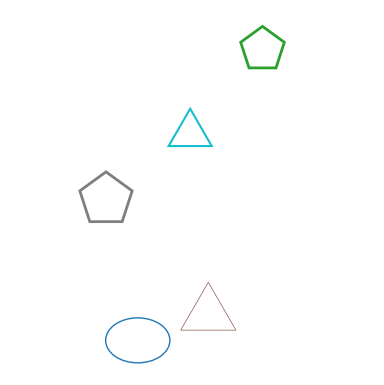[{"shape": "oval", "thickness": 1, "radius": 0.42, "center": [0.358, 0.116]}, {"shape": "pentagon", "thickness": 2, "radius": 0.3, "center": [0.682, 0.872]}, {"shape": "triangle", "thickness": 0.5, "radius": 0.41, "center": [0.541, 0.184]}, {"shape": "pentagon", "thickness": 2, "radius": 0.36, "center": [0.275, 0.482]}, {"shape": "triangle", "thickness": 1.5, "radius": 0.32, "center": [0.494, 0.653]}]